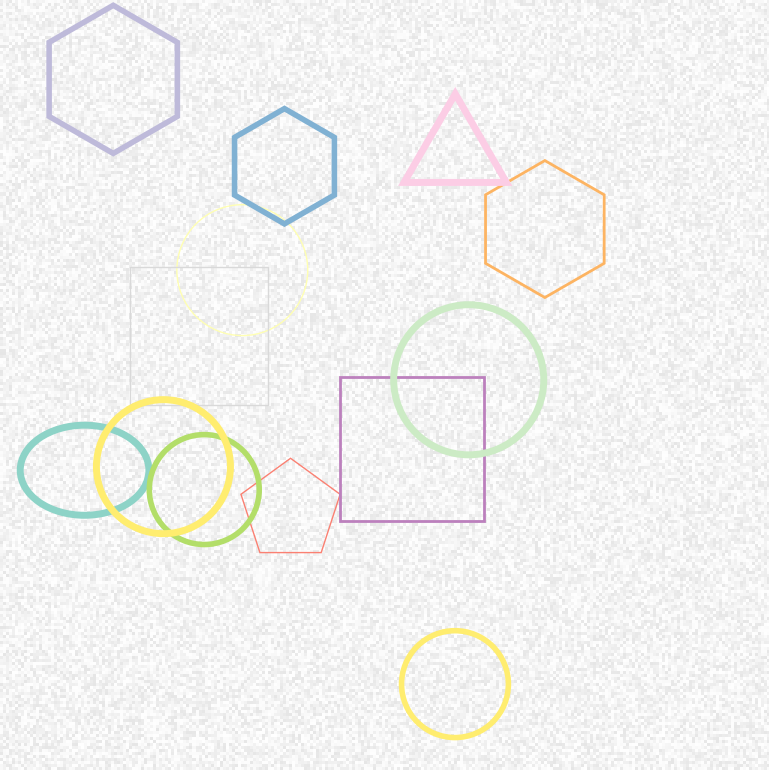[{"shape": "oval", "thickness": 2.5, "radius": 0.42, "center": [0.11, 0.389]}, {"shape": "circle", "thickness": 0.5, "radius": 0.42, "center": [0.315, 0.649]}, {"shape": "hexagon", "thickness": 2, "radius": 0.48, "center": [0.147, 0.897]}, {"shape": "pentagon", "thickness": 0.5, "radius": 0.34, "center": [0.377, 0.337]}, {"shape": "hexagon", "thickness": 2, "radius": 0.37, "center": [0.369, 0.784]}, {"shape": "hexagon", "thickness": 1, "radius": 0.44, "center": [0.708, 0.703]}, {"shape": "circle", "thickness": 2, "radius": 0.36, "center": [0.265, 0.364]}, {"shape": "triangle", "thickness": 2.5, "radius": 0.38, "center": [0.591, 0.801]}, {"shape": "square", "thickness": 0.5, "radius": 0.45, "center": [0.258, 0.564]}, {"shape": "square", "thickness": 1, "radius": 0.47, "center": [0.535, 0.417]}, {"shape": "circle", "thickness": 2.5, "radius": 0.49, "center": [0.609, 0.507]}, {"shape": "circle", "thickness": 2, "radius": 0.35, "center": [0.591, 0.112]}, {"shape": "circle", "thickness": 2.5, "radius": 0.44, "center": [0.212, 0.394]}]